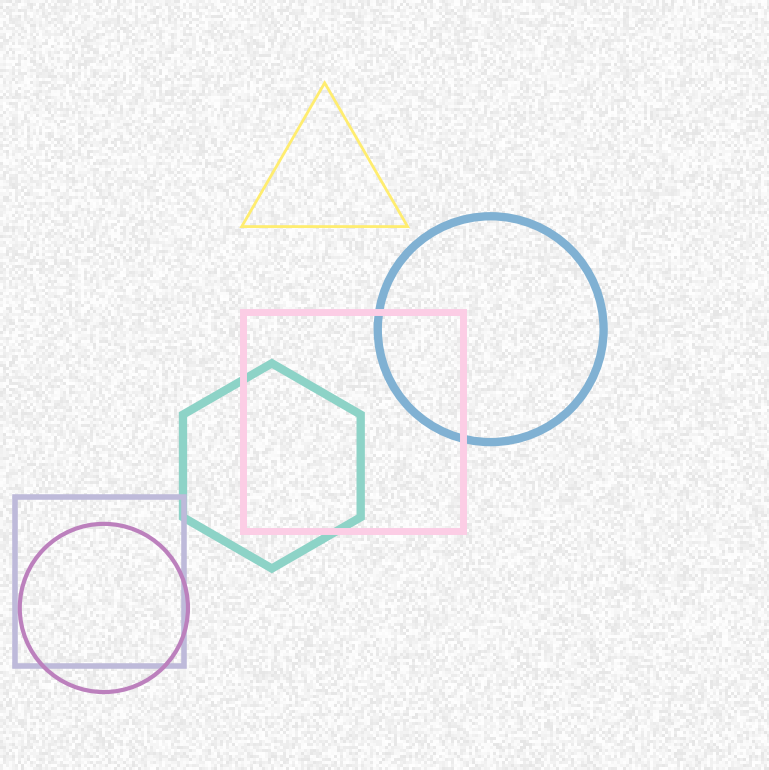[{"shape": "hexagon", "thickness": 3, "radius": 0.67, "center": [0.353, 0.395]}, {"shape": "square", "thickness": 2, "radius": 0.55, "center": [0.129, 0.245]}, {"shape": "circle", "thickness": 3, "radius": 0.73, "center": [0.637, 0.572]}, {"shape": "square", "thickness": 2.5, "radius": 0.71, "center": [0.458, 0.453]}, {"shape": "circle", "thickness": 1.5, "radius": 0.55, "center": [0.135, 0.21]}, {"shape": "triangle", "thickness": 1, "radius": 0.62, "center": [0.422, 0.768]}]